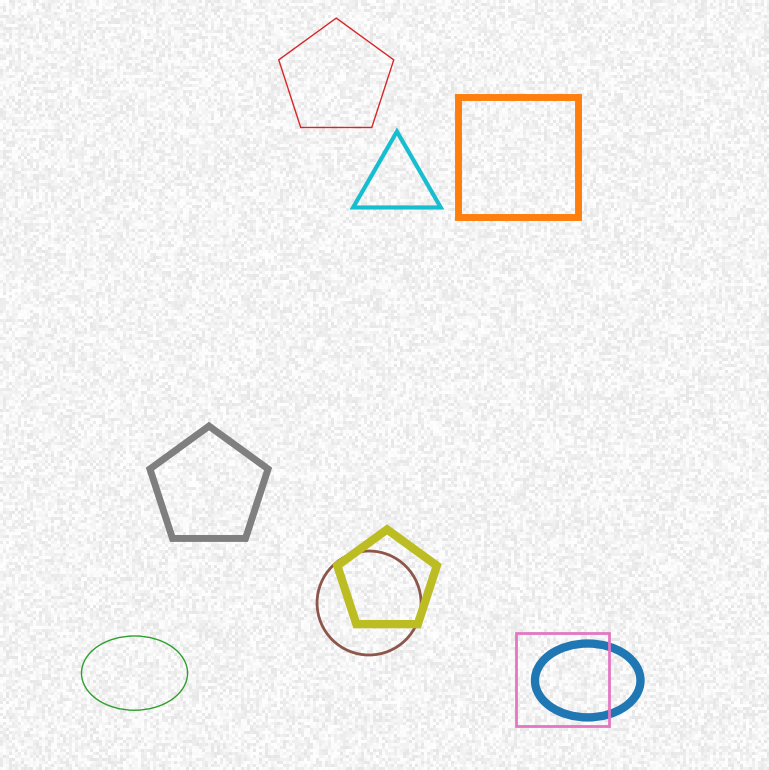[{"shape": "oval", "thickness": 3, "radius": 0.34, "center": [0.763, 0.116]}, {"shape": "square", "thickness": 2.5, "radius": 0.39, "center": [0.673, 0.796]}, {"shape": "oval", "thickness": 0.5, "radius": 0.34, "center": [0.175, 0.126]}, {"shape": "pentagon", "thickness": 0.5, "radius": 0.39, "center": [0.437, 0.898]}, {"shape": "circle", "thickness": 1, "radius": 0.34, "center": [0.479, 0.217]}, {"shape": "square", "thickness": 1, "radius": 0.3, "center": [0.73, 0.117]}, {"shape": "pentagon", "thickness": 2.5, "radius": 0.4, "center": [0.271, 0.366]}, {"shape": "pentagon", "thickness": 3, "radius": 0.34, "center": [0.503, 0.244]}, {"shape": "triangle", "thickness": 1.5, "radius": 0.33, "center": [0.515, 0.763]}]